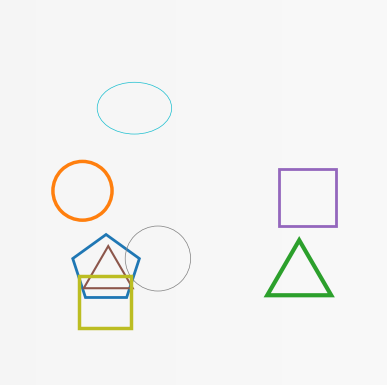[{"shape": "pentagon", "thickness": 2, "radius": 0.45, "center": [0.274, 0.3]}, {"shape": "circle", "thickness": 2.5, "radius": 0.38, "center": [0.213, 0.504]}, {"shape": "triangle", "thickness": 3, "radius": 0.48, "center": [0.772, 0.281]}, {"shape": "square", "thickness": 2, "radius": 0.37, "center": [0.794, 0.487]}, {"shape": "triangle", "thickness": 1.5, "radius": 0.36, "center": [0.279, 0.288]}, {"shape": "circle", "thickness": 0.5, "radius": 0.42, "center": [0.408, 0.329]}, {"shape": "square", "thickness": 2.5, "radius": 0.34, "center": [0.271, 0.216]}, {"shape": "oval", "thickness": 0.5, "radius": 0.48, "center": [0.347, 0.719]}]